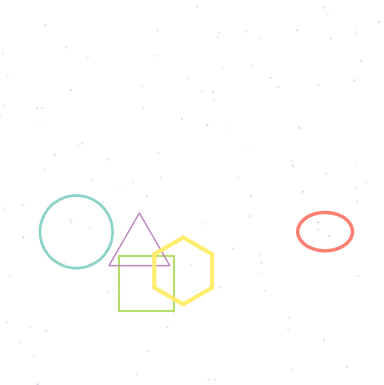[{"shape": "circle", "thickness": 2, "radius": 0.47, "center": [0.198, 0.398]}, {"shape": "oval", "thickness": 2.5, "radius": 0.36, "center": [0.844, 0.398]}, {"shape": "square", "thickness": 1.5, "radius": 0.36, "center": [0.38, 0.263]}, {"shape": "triangle", "thickness": 1, "radius": 0.46, "center": [0.362, 0.356]}, {"shape": "hexagon", "thickness": 3, "radius": 0.43, "center": [0.476, 0.296]}]